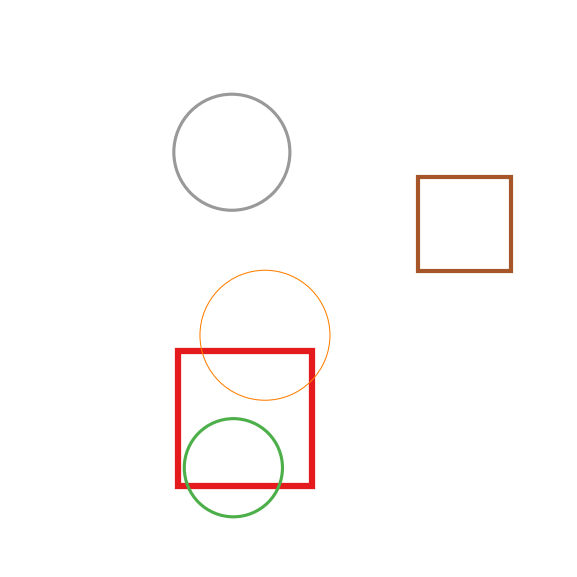[{"shape": "square", "thickness": 3, "radius": 0.58, "center": [0.424, 0.274]}, {"shape": "circle", "thickness": 1.5, "radius": 0.43, "center": [0.404, 0.189]}, {"shape": "circle", "thickness": 0.5, "radius": 0.56, "center": [0.459, 0.419]}, {"shape": "square", "thickness": 2, "radius": 0.41, "center": [0.804, 0.611]}, {"shape": "circle", "thickness": 1.5, "radius": 0.5, "center": [0.401, 0.736]}]